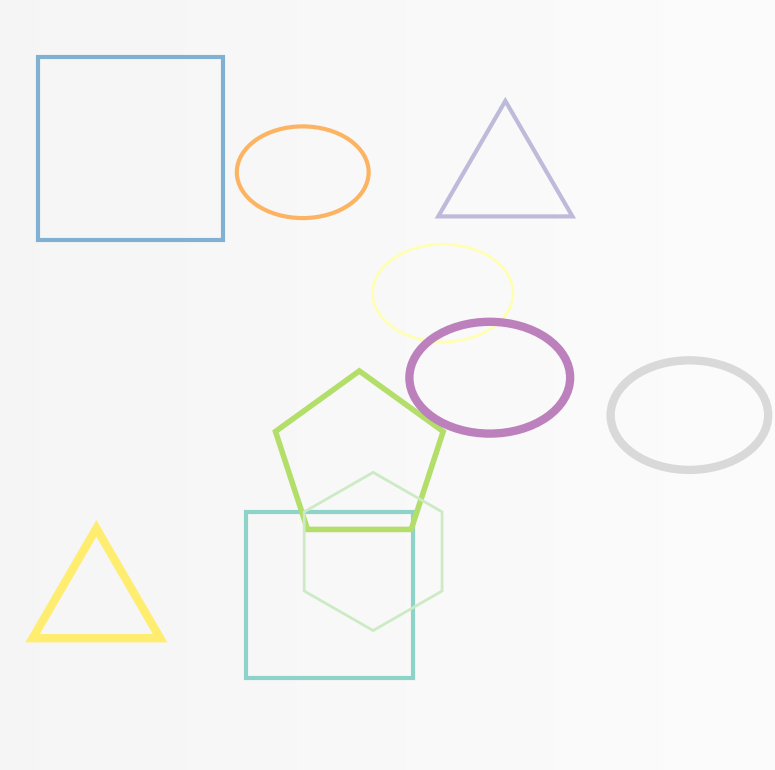[{"shape": "square", "thickness": 1.5, "radius": 0.54, "center": [0.425, 0.228]}, {"shape": "oval", "thickness": 1, "radius": 0.45, "center": [0.571, 0.619]}, {"shape": "triangle", "thickness": 1.5, "radius": 0.5, "center": [0.652, 0.769]}, {"shape": "square", "thickness": 1.5, "radius": 0.6, "center": [0.169, 0.807]}, {"shape": "oval", "thickness": 1.5, "radius": 0.43, "center": [0.391, 0.776]}, {"shape": "pentagon", "thickness": 2, "radius": 0.57, "center": [0.464, 0.404]}, {"shape": "oval", "thickness": 3, "radius": 0.51, "center": [0.89, 0.461]}, {"shape": "oval", "thickness": 3, "radius": 0.52, "center": [0.632, 0.509]}, {"shape": "hexagon", "thickness": 1, "radius": 0.51, "center": [0.481, 0.284]}, {"shape": "triangle", "thickness": 3, "radius": 0.48, "center": [0.124, 0.219]}]